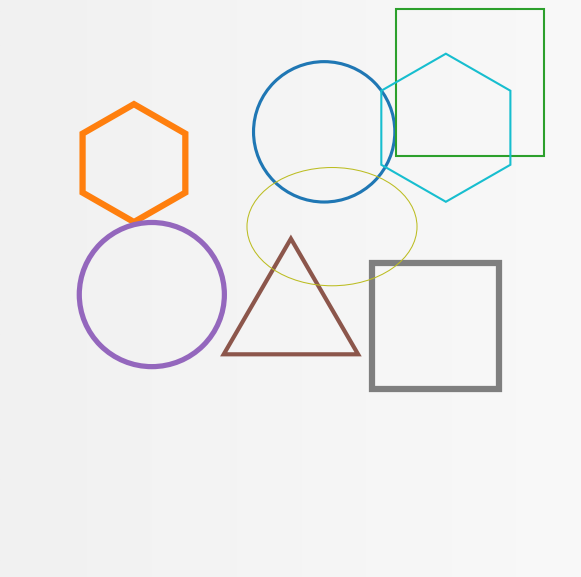[{"shape": "circle", "thickness": 1.5, "radius": 0.61, "center": [0.558, 0.771]}, {"shape": "hexagon", "thickness": 3, "radius": 0.51, "center": [0.23, 0.717]}, {"shape": "square", "thickness": 1, "radius": 0.64, "center": [0.809, 0.856]}, {"shape": "circle", "thickness": 2.5, "radius": 0.62, "center": [0.261, 0.489]}, {"shape": "triangle", "thickness": 2, "radius": 0.67, "center": [0.5, 0.452]}, {"shape": "square", "thickness": 3, "radius": 0.55, "center": [0.749, 0.435]}, {"shape": "oval", "thickness": 0.5, "radius": 0.73, "center": [0.571, 0.607]}, {"shape": "hexagon", "thickness": 1, "radius": 0.64, "center": [0.767, 0.778]}]